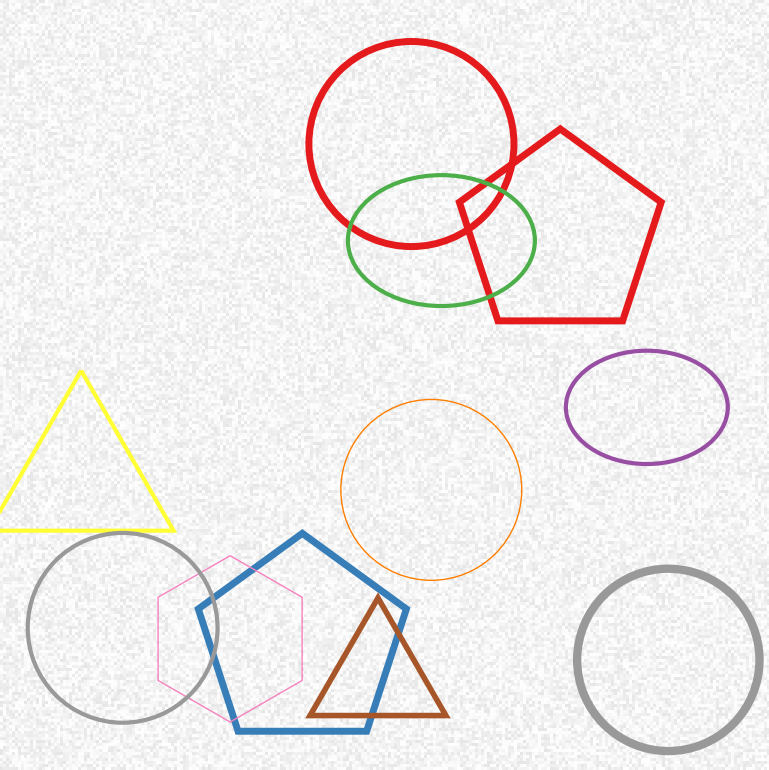[{"shape": "pentagon", "thickness": 2.5, "radius": 0.69, "center": [0.728, 0.695]}, {"shape": "circle", "thickness": 2.5, "radius": 0.67, "center": [0.534, 0.813]}, {"shape": "pentagon", "thickness": 2.5, "radius": 0.71, "center": [0.393, 0.165]}, {"shape": "oval", "thickness": 1.5, "radius": 0.61, "center": [0.573, 0.688]}, {"shape": "oval", "thickness": 1.5, "radius": 0.53, "center": [0.84, 0.471]}, {"shape": "circle", "thickness": 0.5, "radius": 0.59, "center": [0.56, 0.364]}, {"shape": "triangle", "thickness": 1.5, "radius": 0.69, "center": [0.105, 0.38]}, {"shape": "triangle", "thickness": 2, "radius": 0.51, "center": [0.491, 0.122]}, {"shape": "hexagon", "thickness": 0.5, "radius": 0.54, "center": [0.299, 0.17]}, {"shape": "circle", "thickness": 1.5, "radius": 0.62, "center": [0.159, 0.185]}, {"shape": "circle", "thickness": 3, "radius": 0.59, "center": [0.868, 0.143]}]